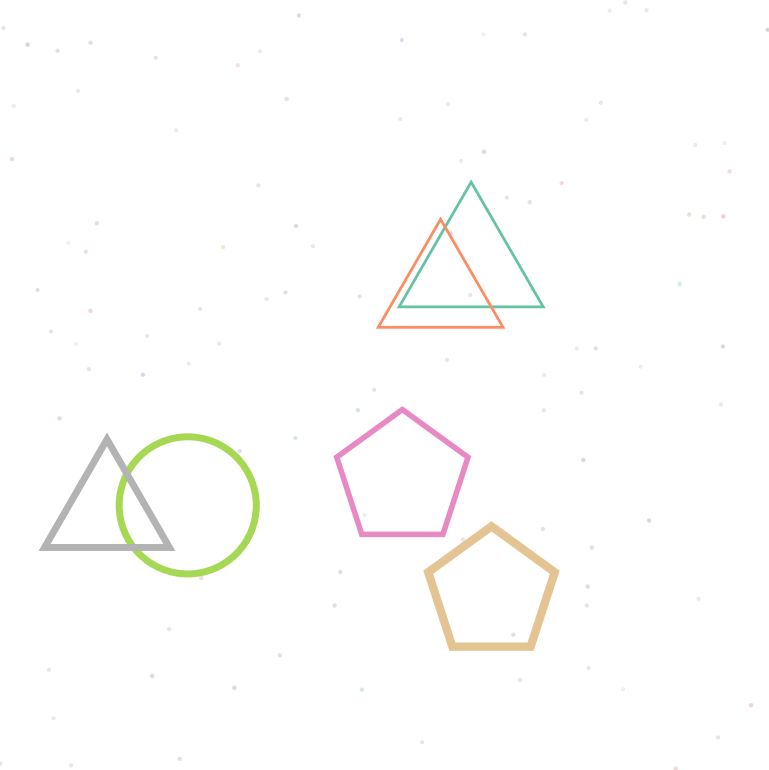[{"shape": "triangle", "thickness": 1, "radius": 0.54, "center": [0.612, 0.656]}, {"shape": "triangle", "thickness": 1, "radius": 0.47, "center": [0.572, 0.622]}, {"shape": "pentagon", "thickness": 2, "radius": 0.45, "center": [0.523, 0.379]}, {"shape": "circle", "thickness": 2.5, "radius": 0.45, "center": [0.244, 0.344]}, {"shape": "pentagon", "thickness": 3, "radius": 0.43, "center": [0.638, 0.23]}, {"shape": "triangle", "thickness": 2.5, "radius": 0.47, "center": [0.139, 0.336]}]